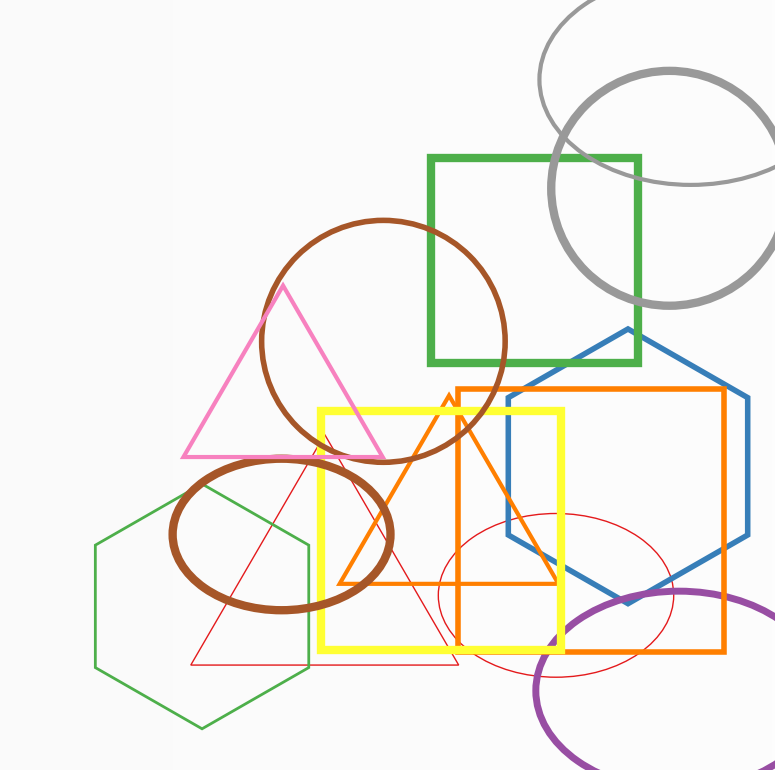[{"shape": "triangle", "thickness": 0.5, "radius": 1.0, "center": [0.419, 0.236]}, {"shape": "oval", "thickness": 0.5, "radius": 0.76, "center": [0.717, 0.227]}, {"shape": "hexagon", "thickness": 2, "radius": 0.89, "center": [0.81, 0.394]}, {"shape": "hexagon", "thickness": 1, "radius": 0.79, "center": [0.261, 0.213]}, {"shape": "square", "thickness": 3, "radius": 0.67, "center": [0.689, 0.661]}, {"shape": "oval", "thickness": 2.5, "radius": 0.92, "center": [0.876, 0.103]}, {"shape": "triangle", "thickness": 1.5, "radius": 0.82, "center": [0.579, 0.323]}, {"shape": "square", "thickness": 2, "radius": 0.86, "center": [0.762, 0.324]}, {"shape": "square", "thickness": 3, "radius": 0.77, "center": [0.569, 0.311]}, {"shape": "circle", "thickness": 2, "radius": 0.79, "center": [0.495, 0.557]}, {"shape": "oval", "thickness": 3, "radius": 0.7, "center": [0.363, 0.306]}, {"shape": "triangle", "thickness": 1.5, "radius": 0.74, "center": [0.365, 0.481]}, {"shape": "oval", "thickness": 1.5, "radius": 0.98, "center": [0.891, 0.897]}, {"shape": "circle", "thickness": 3, "radius": 0.76, "center": [0.864, 0.755]}]